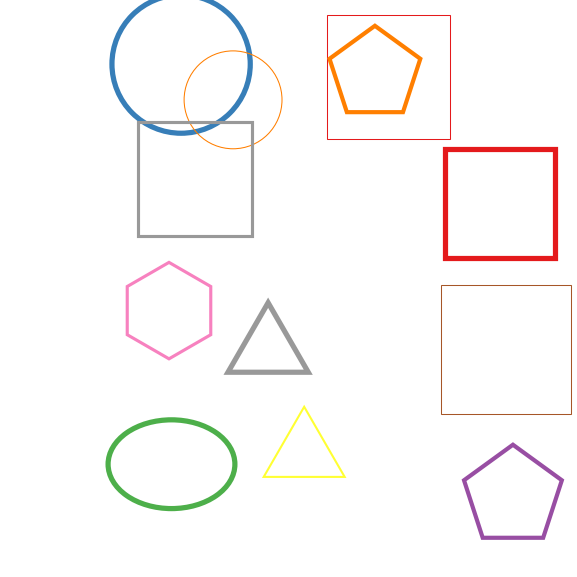[{"shape": "square", "thickness": 2.5, "radius": 0.47, "center": [0.865, 0.647]}, {"shape": "square", "thickness": 0.5, "radius": 0.54, "center": [0.673, 0.866]}, {"shape": "circle", "thickness": 2.5, "radius": 0.6, "center": [0.314, 0.888]}, {"shape": "oval", "thickness": 2.5, "radius": 0.55, "center": [0.297, 0.195]}, {"shape": "pentagon", "thickness": 2, "radius": 0.45, "center": [0.888, 0.14]}, {"shape": "pentagon", "thickness": 2, "radius": 0.41, "center": [0.649, 0.872]}, {"shape": "circle", "thickness": 0.5, "radius": 0.42, "center": [0.404, 0.826]}, {"shape": "triangle", "thickness": 1, "radius": 0.4, "center": [0.527, 0.214]}, {"shape": "square", "thickness": 0.5, "radius": 0.56, "center": [0.876, 0.393]}, {"shape": "hexagon", "thickness": 1.5, "radius": 0.42, "center": [0.293, 0.461]}, {"shape": "triangle", "thickness": 2.5, "radius": 0.4, "center": [0.464, 0.395]}, {"shape": "square", "thickness": 1.5, "radius": 0.49, "center": [0.338, 0.689]}]